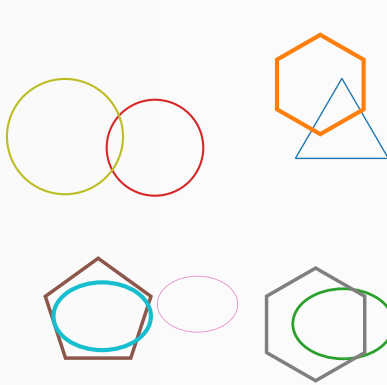[{"shape": "triangle", "thickness": 1, "radius": 0.69, "center": [0.882, 0.658]}, {"shape": "hexagon", "thickness": 3, "radius": 0.65, "center": [0.827, 0.781]}, {"shape": "oval", "thickness": 2, "radius": 0.65, "center": [0.886, 0.159]}, {"shape": "circle", "thickness": 1.5, "radius": 0.62, "center": [0.4, 0.616]}, {"shape": "pentagon", "thickness": 2.5, "radius": 0.72, "center": [0.253, 0.186]}, {"shape": "oval", "thickness": 0.5, "radius": 0.52, "center": [0.51, 0.21]}, {"shape": "hexagon", "thickness": 2.5, "radius": 0.73, "center": [0.815, 0.157]}, {"shape": "circle", "thickness": 1.5, "radius": 0.75, "center": [0.168, 0.645]}, {"shape": "oval", "thickness": 3, "radius": 0.63, "center": [0.264, 0.179]}]